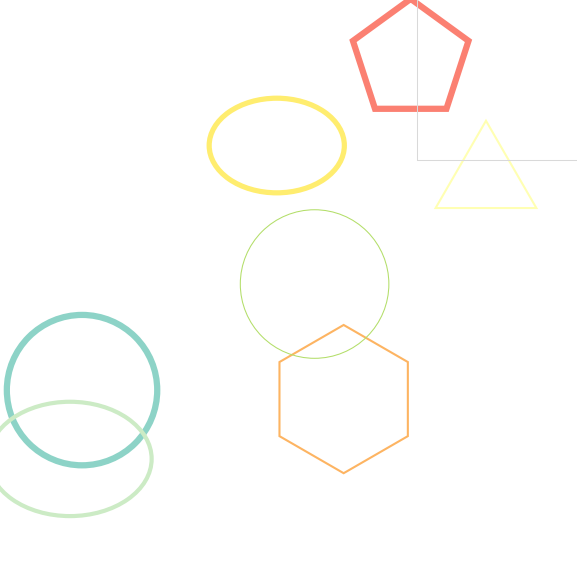[{"shape": "circle", "thickness": 3, "radius": 0.65, "center": [0.142, 0.324]}, {"shape": "triangle", "thickness": 1, "radius": 0.5, "center": [0.842, 0.689]}, {"shape": "pentagon", "thickness": 3, "radius": 0.53, "center": [0.711, 0.896]}, {"shape": "hexagon", "thickness": 1, "radius": 0.64, "center": [0.595, 0.308]}, {"shape": "circle", "thickness": 0.5, "radius": 0.64, "center": [0.545, 0.507]}, {"shape": "square", "thickness": 0.5, "radius": 0.72, "center": [0.867, 0.866]}, {"shape": "oval", "thickness": 2, "radius": 0.71, "center": [0.121, 0.204]}, {"shape": "oval", "thickness": 2.5, "radius": 0.59, "center": [0.479, 0.747]}]